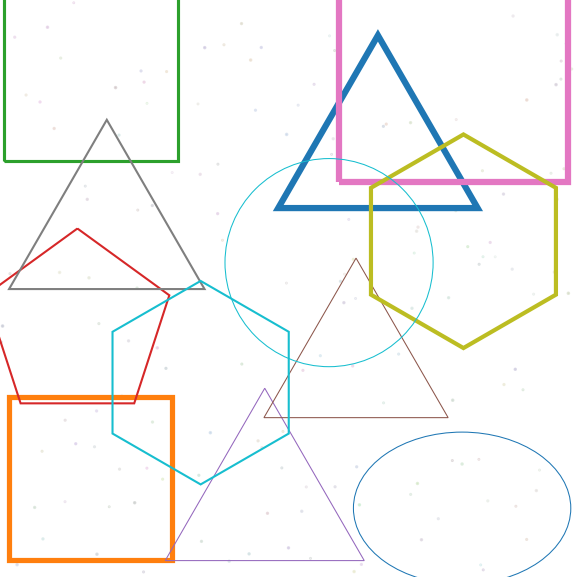[{"shape": "oval", "thickness": 0.5, "radius": 0.94, "center": [0.8, 0.119]}, {"shape": "triangle", "thickness": 3, "radius": 1.0, "center": [0.654, 0.739]}, {"shape": "square", "thickness": 2.5, "radius": 0.71, "center": [0.157, 0.171]}, {"shape": "square", "thickness": 1.5, "radius": 0.75, "center": [0.158, 0.871]}, {"shape": "pentagon", "thickness": 1, "radius": 0.84, "center": [0.134, 0.436]}, {"shape": "triangle", "thickness": 0.5, "radius": 0.99, "center": [0.458, 0.128]}, {"shape": "triangle", "thickness": 0.5, "radius": 0.92, "center": [0.617, 0.368]}, {"shape": "square", "thickness": 3, "radius": 0.99, "center": [0.785, 0.883]}, {"shape": "triangle", "thickness": 1, "radius": 0.98, "center": [0.185, 0.596]}, {"shape": "hexagon", "thickness": 2, "radius": 0.92, "center": [0.803, 0.581]}, {"shape": "circle", "thickness": 0.5, "radius": 0.9, "center": [0.57, 0.544]}, {"shape": "hexagon", "thickness": 1, "radius": 0.88, "center": [0.347, 0.336]}]